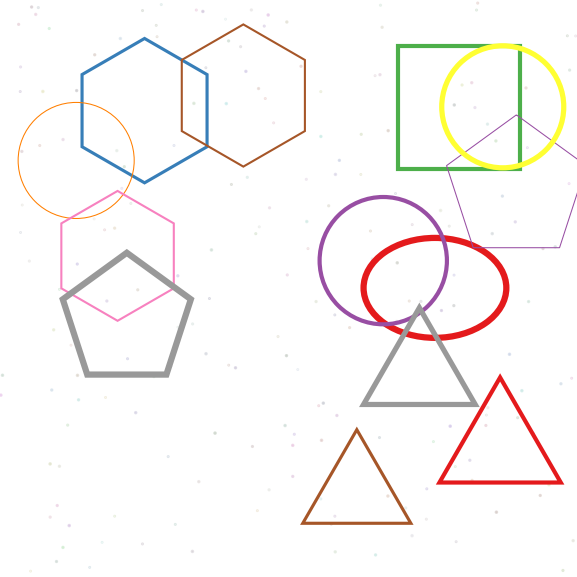[{"shape": "oval", "thickness": 3, "radius": 0.62, "center": [0.753, 0.501]}, {"shape": "triangle", "thickness": 2, "radius": 0.61, "center": [0.866, 0.224]}, {"shape": "hexagon", "thickness": 1.5, "radius": 0.62, "center": [0.25, 0.808]}, {"shape": "square", "thickness": 2, "radius": 0.53, "center": [0.795, 0.813]}, {"shape": "pentagon", "thickness": 0.5, "radius": 0.64, "center": [0.894, 0.673]}, {"shape": "circle", "thickness": 2, "radius": 0.55, "center": [0.664, 0.548]}, {"shape": "circle", "thickness": 0.5, "radius": 0.5, "center": [0.132, 0.721]}, {"shape": "circle", "thickness": 2.5, "radius": 0.53, "center": [0.871, 0.814]}, {"shape": "triangle", "thickness": 1.5, "radius": 0.54, "center": [0.618, 0.147]}, {"shape": "hexagon", "thickness": 1, "radius": 0.62, "center": [0.421, 0.834]}, {"shape": "hexagon", "thickness": 1, "radius": 0.56, "center": [0.204, 0.556]}, {"shape": "pentagon", "thickness": 3, "radius": 0.58, "center": [0.22, 0.445]}, {"shape": "triangle", "thickness": 2.5, "radius": 0.56, "center": [0.726, 0.355]}]